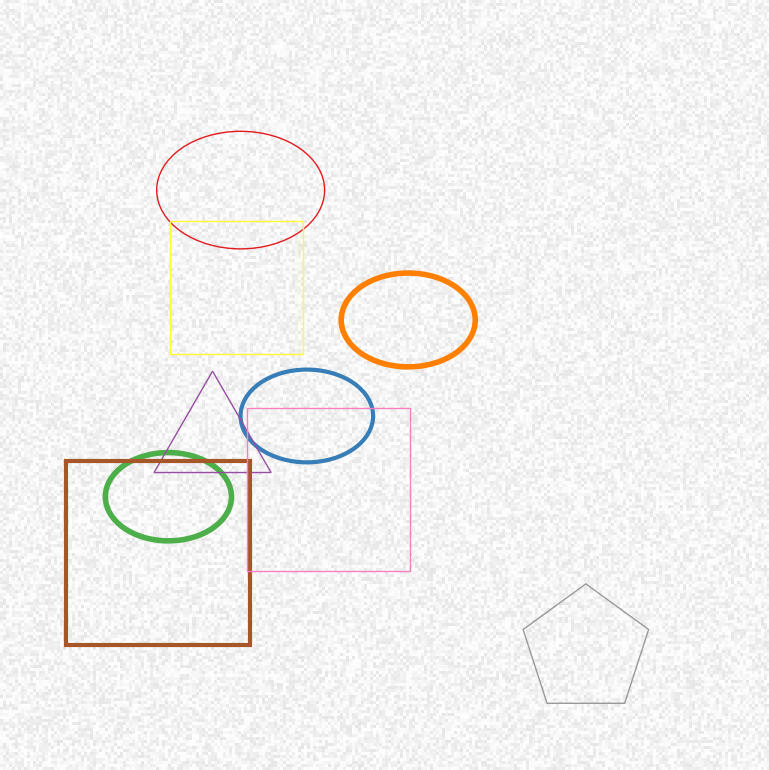[{"shape": "oval", "thickness": 0.5, "radius": 0.55, "center": [0.313, 0.753]}, {"shape": "oval", "thickness": 1.5, "radius": 0.43, "center": [0.398, 0.46]}, {"shape": "oval", "thickness": 2, "radius": 0.41, "center": [0.219, 0.355]}, {"shape": "triangle", "thickness": 0.5, "radius": 0.44, "center": [0.276, 0.43]}, {"shape": "oval", "thickness": 2, "radius": 0.44, "center": [0.53, 0.584]}, {"shape": "square", "thickness": 0.5, "radius": 0.43, "center": [0.307, 0.627]}, {"shape": "square", "thickness": 1.5, "radius": 0.6, "center": [0.205, 0.282]}, {"shape": "square", "thickness": 0.5, "radius": 0.53, "center": [0.426, 0.364]}, {"shape": "pentagon", "thickness": 0.5, "radius": 0.43, "center": [0.761, 0.156]}]